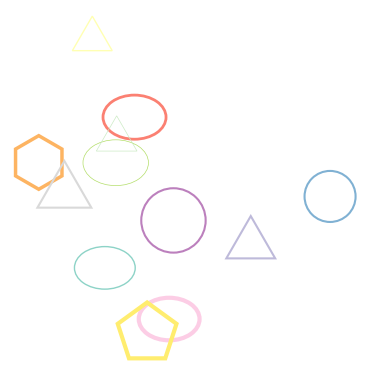[{"shape": "oval", "thickness": 1, "radius": 0.39, "center": [0.272, 0.304]}, {"shape": "triangle", "thickness": 1, "radius": 0.3, "center": [0.24, 0.898]}, {"shape": "triangle", "thickness": 1.5, "radius": 0.37, "center": [0.651, 0.366]}, {"shape": "oval", "thickness": 2, "radius": 0.41, "center": [0.349, 0.696]}, {"shape": "circle", "thickness": 1.5, "radius": 0.33, "center": [0.857, 0.49]}, {"shape": "hexagon", "thickness": 2.5, "radius": 0.35, "center": [0.101, 0.578]}, {"shape": "oval", "thickness": 0.5, "radius": 0.43, "center": [0.301, 0.577]}, {"shape": "oval", "thickness": 3, "radius": 0.39, "center": [0.439, 0.171]}, {"shape": "triangle", "thickness": 1.5, "radius": 0.4, "center": [0.167, 0.501]}, {"shape": "circle", "thickness": 1.5, "radius": 0.42, "center": [0.451, 0.427]}, {"shape": "triangle", "thickness": 0.5, "radius": 0.31, "center": [0.303, 0.638]}, {"shape": "pentagon", "thickness": 3, "radius": 0.4, "center": [0.382, 0.134]}]